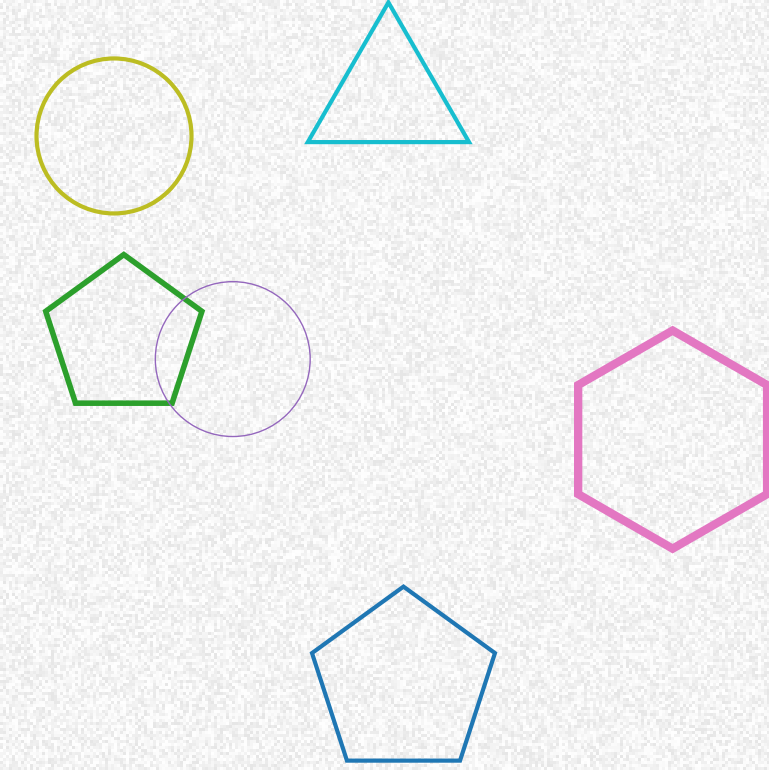[{"shape": "pentagon", "thickness": 1.5, "radius": 0.62, "center": [0.524, 0.113]}, {"shape": "pentagon", "thickness": 2, "radius": 0.53, "center": [0.161, 0.563]}, {"shape": "circle", "thickness": 0.5, "radius": 0.5, "center": [0.302, 0.534]}, {"shape": "hexagon", "thickness": 3, "radius": 0.71, "center": [0.874, 0.429]}, {"shape": "circle", "thickness": 1.5, "radius": 0.5, "center": [0.148, 0.823]}, {"shape": "triangle", "thickness": 1.5, "radius": 0.6, "center": [0.504, 0.876]}]